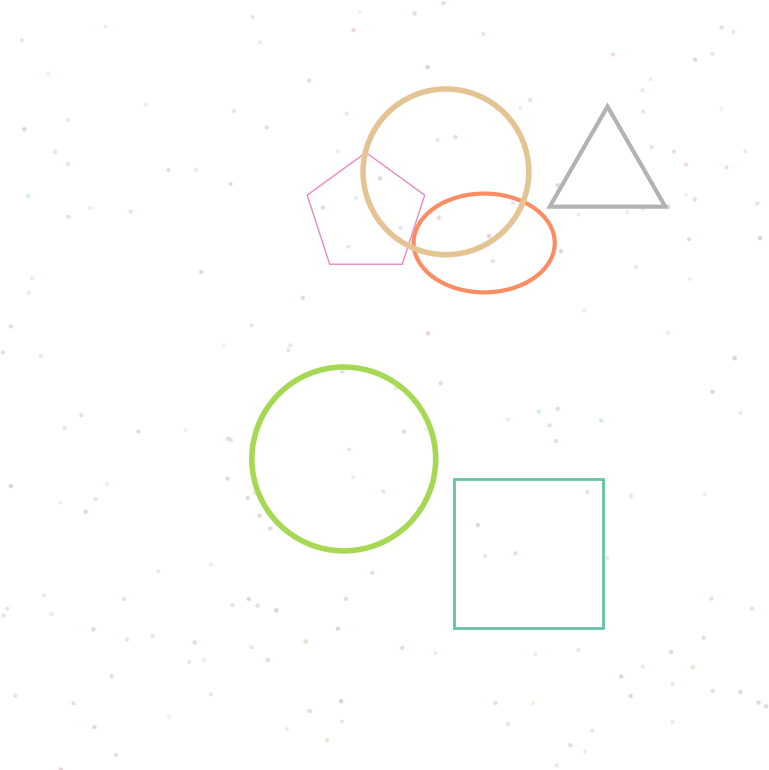[{"shape": "square", "thickness": 1, "radius": 0.48, "center": [0.687, 0.281]}, {"shape": "oval", "thickness": 1.5, "radius": 0.46, "center": [0.629, 0.684]}, {"shape": "pentagon", "thickness": 0.5, "radius": 0.4, "center": [0.475, 0.722]}, {"shape": "circle", "thickness": 2, "radius": 0.6, "center": [0.446, 0.404]}, {"shape": "circle", "thickness": 2, "radius": 0.54, "center": [0.579, 0.777]}, {"shape": "triangle", "thickness": 1.5, "radius": 0.43, "center": [0.789, 0.775]}]